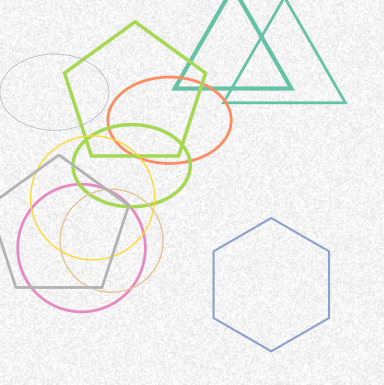[{"shape": "triangle", "thickness": 3, "radius": 0.88, "center": [0.605, 0.858]}, {"shape": "triangle", "thickness": 2, "radius": 0.91, "center": [0.739, 0.824]}, {"shape": "oval", "thickness": 2, "radius": 0.8, "center": [0.44, 0.688]}, {"shape": "hexagon", "thickness": 1.5, "radius": 0.87, "center": [0.705, 0.261]}, {"shape": "circle", "thickness": 2, "radius": 0.83, "center": [0.212, 0.356]}, {"shape": "pentagon", "thickness": 2.5, "radius": 0.96, "center": [0.351, 0.751]}, {"shape": "oval", "thickness": 2.5, "radius": 0.76, "center": [0.342, 0.57]}, {"shape": "circle", "thickness": 1, "radius": 0.81, "center": [0.24, 0.486]}, {"shape": "circle", "thickness": 1, "radius": 0.67, "center": [0.29, 0.375]}, {"shape": "pentagon", "thickness": 2, "radius": 0.95, "center": [0.153, 0.407]}, {"shape": "oval", "thickness": 0.5, "radius": 0.71, "center": [0.141, 0.761]}]